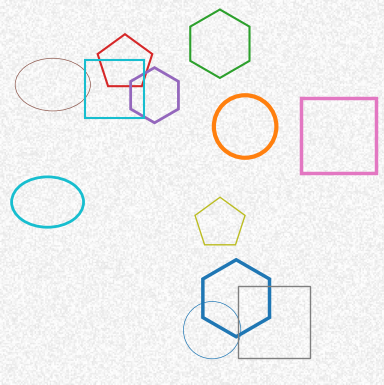[{"shape": "circle", "thickness": 0.5, "radius": 0.37, "center": [0.551, 0.143]}, {"shape": "hexagon", "thickness": 2.5, "radius": 0.5, "center": [0.613, 0.225]}, {"shape": "circle", "thickness": 3, "radius": 0.41, "center": [0.637, 0.671]}, {"shape": "hexagon", "thickness": 1.5, "radius": 0.44, "center": [0.571, 0.886]}, {"shape": "pentagon", "thickness": 1.5, "radius": 0.37, "center": [0.325, 0.837]}, {"shape": "hexagon", "thickness": 2, "radius": 0.36, "center": [0.401, 0.753]}, {"shape": "oval", "thickness": 0.5, "radius": 0.49, "center": [0.137, 0.78]}, {"shape": "square", "thickness": 2.5, "radius": 0.49, "center": [0.878, 0.648]}, {"shape": "square", "thickness": 1, "radius": 0.47, "center": [0.711, 0.162]}, {"shape": "pentagon", "thickness": 1, "radius": 0.34, "center": [0.572, 0.419]}, {"shape": "square", "thickness": 1.5, "radius": 0.38, "center": [0.298, 0.769]}, {"shape": "oval", "thickness": 2, "radius": 0.47, "center": [0.124, 0.475]}]